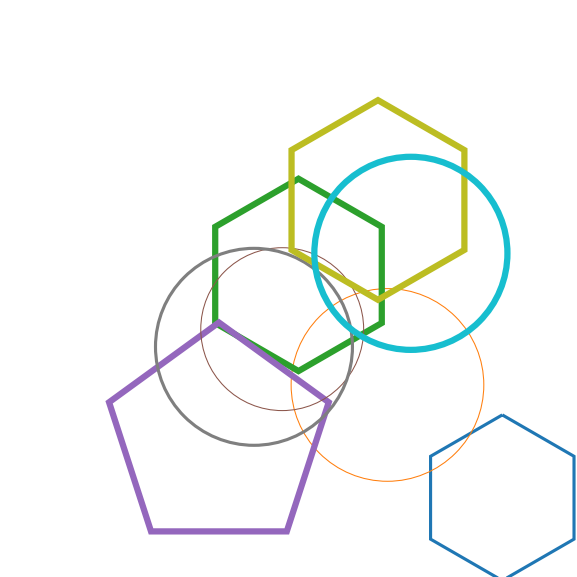[{"shape": "hexagon", "thickness": 1.5, "radius": 0.72, "center": [0.87, 0.137]}, {"shape": "circle", "thickness": 0.5, "radius": 0.83, "center": [0.671, 0.333]}, {"shape": "hexagon", "thickness": 3, "radius": 0.83, "center": [0.517, 0.523]}, {"shape": "pentagon", "thickness": 3, "radius": 1.0, "center": [0.379, 0.241]}, {"shape": "circle", "thickness": 0.5, "radius": 0.71, "center": [0.489, 0.429]}, {"shape": "circle", "thickness": 1.5, "radius": 0.85, "center": [0.44, 0.399]}, {"shape": "hexagon", "thickness": 3, "radius": 0.86, "center": [0.654, 0.653]}, {"shape": "circle", "thickness": 3, "radius": 0.84, "center": [0.712, 0.56]}]